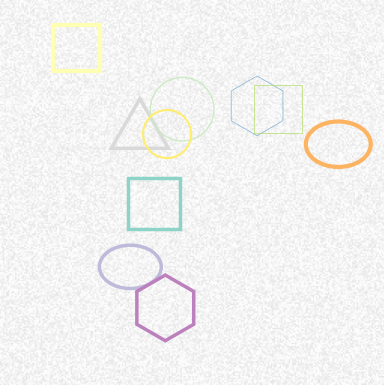[{"shape": "square", "thickness": 2.5, "radius": 0.34, "center": [0.399, 0.471]}, {"shape": "square", "thickness": 3, "radius": 0.3, "center": [0.199, 0.875]}, {"shape": "oval", "thickness": 2.5, "radius": 0.4, "center": [0.339, 0.307]}, {"shape": "hexagon", "thickness": 0.5, "radius": 0.39, "center": [0.668, 0.725]}, {"shape": "oval", "thickness": 3, "radius": 0.42, "center": [0.879, 0.625]}, {"shape": "square", "thickness": 0.5, "radius": 0.31, "center": [0.722, 0.718]}, {"shape": "triangle", "thickness": 2.5, "radius": 0.43, "center": [0.363, 0.658]}, {"shape": "hexagon", "thickness": 2.5, "radius": 0.43, "center": [0.429, 0.2]}, {"shape": "circle", "thickness": 1, "radius": 0.41, "center": [0.473, 0.716]}, {"shape": "circle", "thickness": 1.5, "radius": 0.31, "center": [0.434, 0.652]}]